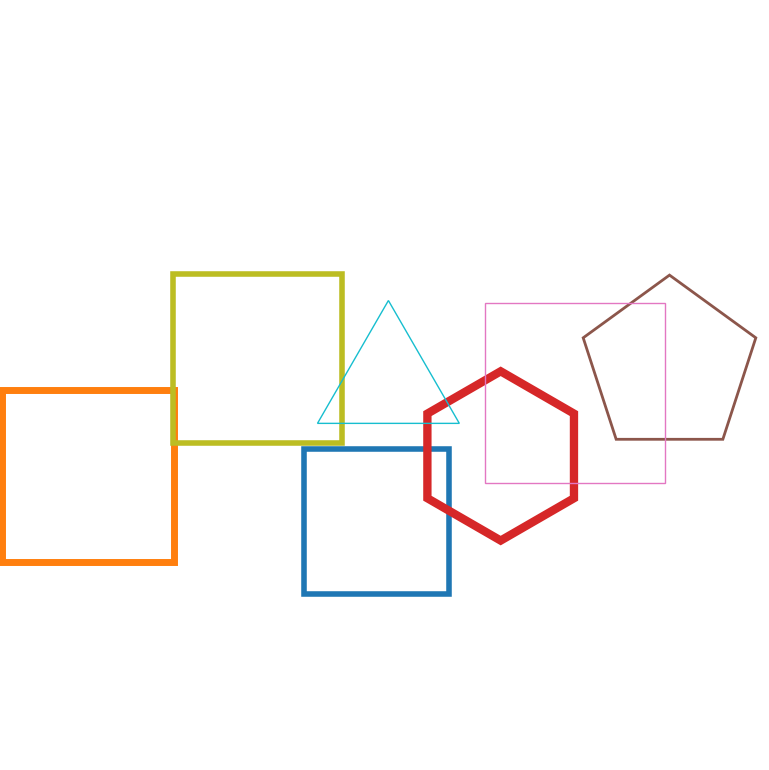[{"shape": "square", "thickness": 2, "radius": 0.47, "center": [0.489, 0.322]}, {"shape": "square", "thickness": 2.5, "radius": 0.56, "center": [0.114, 0.382]}, {"shape": "hexagon", "thickness": 3, "radius": 0.55, "center": [0.65, 0.408]}, {"shape": "pentagon", "thickness": 1, "radius": 0.59, "center": [0.869, 0.525]}, {"shape": "square", "thickness": 0.5, "radius": 0.59, "center": [0.747, 0.489]}, {"shape": "square", "thickness": 2, "radius": 0.55, "center": [0.335, 0.535]}, {"shape": "triangle", "thickness": 0.5, "radius": 0.53, "center": [0.504, 0.503]}]